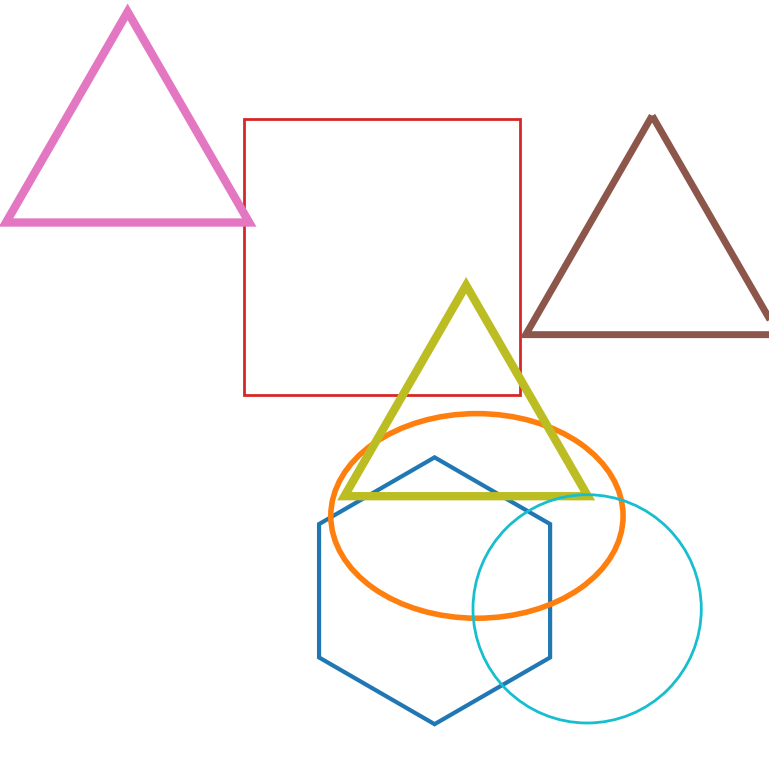[{"shape": "hexagon", "thickness": 1.5, "radius": 0.87, "center": [0.564, 0.233]}, {"shape": "oval", "thickness": 2, "radius": 0.95, "center": [0.619, 0.33]}, {"shape": "square", "thickness": 1, "radius": 0.9, "center": [0.495, 0.666]}, {"shape": "triangle", "thickness": 2.5, "radius": 0.95, "center": [0.847, 0.66]}, {"shape": "triangle", "thickness": 3, "radius": 0.91, "center": [0.166, 0.802]}, {"shape": "triangle", "thickness": 3, "radius": 0.91, "center": [0.605, 0.447]}, {"shape": "circle", "thickness": 1, "radius": 0.74, "center": [0.763, 0.209]}]